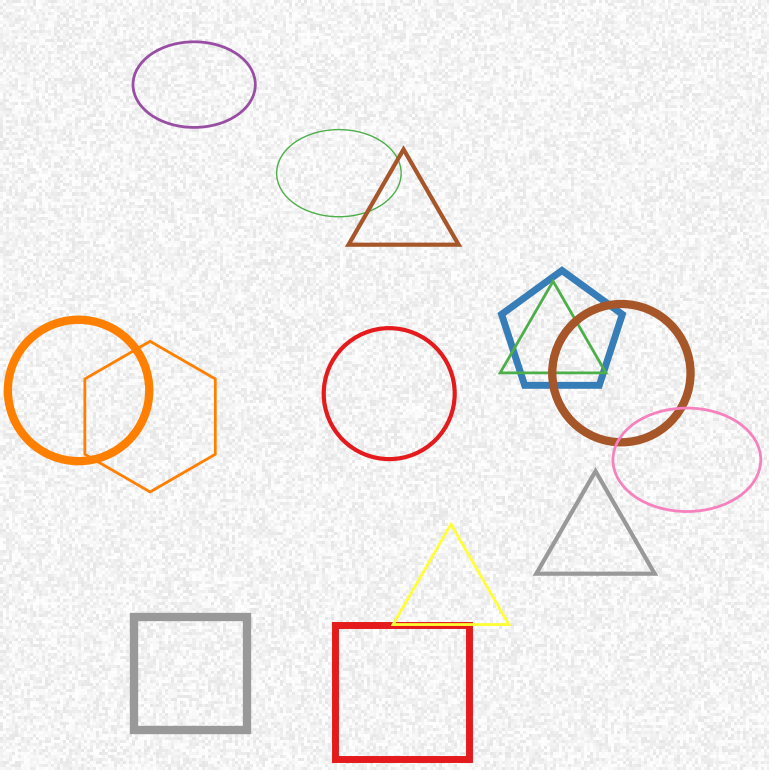[{"shape": "circle", "thickness": 1.5, "radius": 0.43, "center": [0.505, 0.489]}, {"shape": "square", "thickness": 2.5, "radius": 0.43, "center": [0.522, 0.102]}, {"shape": "pentagon", "thickness": 2.5, "radius": 0.41, "center": [0.73, 0.566]}, {"shape": "triangle", "thickness": 1, "radius": 0.4, "center": [0.718, 0.555]}, {"shape": "oval", "thickness": 0.5, "radius": 0.4, "center": [0.44, 0.775]}, {"shape": "oval", "thickness": 1, "radius": 0.4, "center": [0.252, 0.89]}, {"shape": "hexagon", "thickness": 1, "radius": 0.49, "center": [0.195, 0.459]}, {"shape": "circle", "thickness": 3, "radius": 0.46, "center": [0.102, 0.493]}, {"shape": "triangle", "thickness": 1, "radius": 0.43, "center": [0.586, 0.232]}, {"shape": "triangle", "thickness": 1.5, "radius": 0.41, "center": [0.524, 0.723]}, {"shape": "circle", "thickness": 3, "radius": 0.45, "center": [0.807, 0.515]}, {"shape": "oval", "thickness": 1, "radius": 0.48, "center": [0.892, 0.403]}, {"shape": "triangle", "thickness": 1.5, "radius": 0.44, "center": [0.773, 0.299]}, {"shape": "square", "thickness": 3, "radius": 0.37, "center": [0.247, 0.126]}]